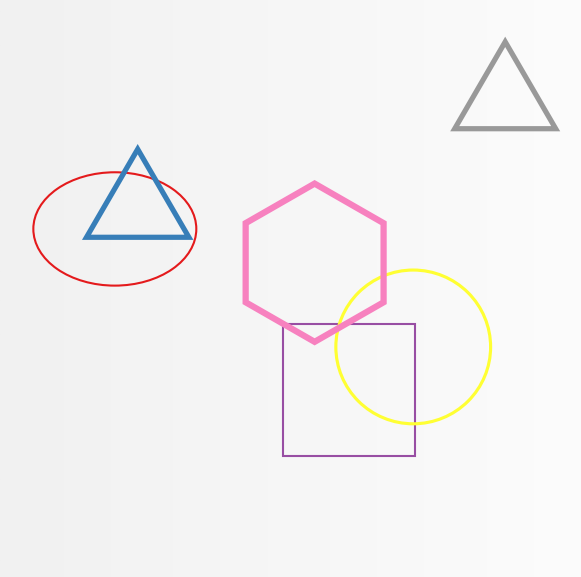[{"shape": "oval", "thickness": 1, "radius": 0.7, "center": [0.198, 0.603]}, {"shape": "triangle", "thickness": 2.5, "radius": 0.51, "center": [0.237, 0.639]}, {"shape": "square", "thickness": 1, "radius": 0.57, "center": [0.601, 0.324]}, {"shape": "circle", "thickness": 1.5, "radius": 0.67, "center": [0.711, 0.398]}, {"shape": "hexagon", "thickness": 3, "radius": 0.69, "center": [0.541, 0.544]}, {"shape": "triangle", "thickness": 2.5, "radius": 0.5, "center": [0.869, 0.826]}]